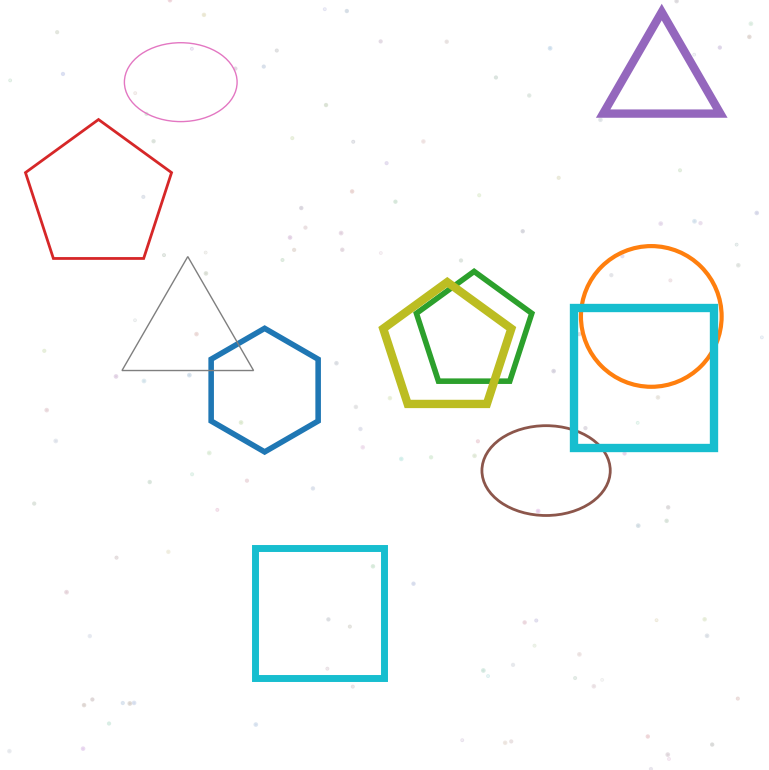[{"shape": "hexagon", "thickness": 2, "radius": 0.4, "center": [0.344, 0.493]}, {"shape": "circle", "thickness": 1.5, "radius": 0.46, "center": [0.846, 0.589]}, {"shape": "pentagon", "thickness": 2, "radius": 0.39, "center": [0.616, 0.569]}, {"shape": "pentagon", "thickness": 1, "radius": 0.5, "center": [0.128, 0.745]}, {"shape": "triangle", "thickness": 3, "radius": 0.44, "center": [0.859, 0.896]}, {"shape": "oval", "thickness": 1, "radius": 0.42, "center": [0.709, 0.389]}, {"shape": "oval", "thickness": 0.5, "radius": 0.37, "center": [0.235, 0.893]}, {"shape": "triangle", "thickness": 0.5, "radius": 0.49, "center": [0.244, 0.568]}, {"shape": "pentagon", "thickness": 3, "radius": 0.44, "center": [0.581, 0.546]}, {"shape": "square", "thickness": 2.5, "radius": 0.42, "center": [0.415, 0.204]}, {"shape": "square", "thickness": 3, "radius": 0.46, "center": [0.836, 0.509]}]